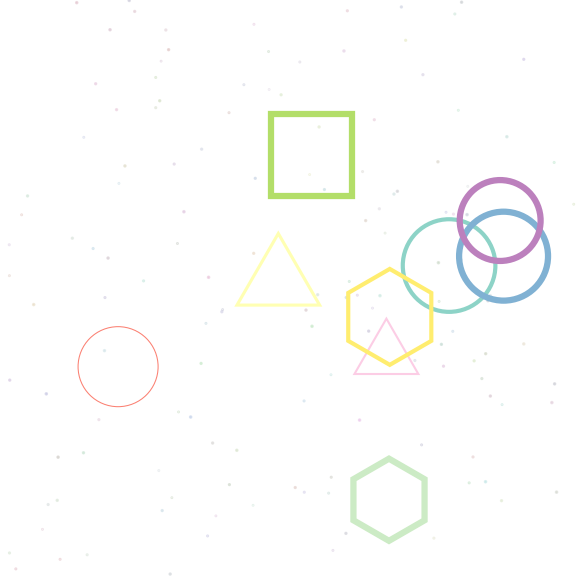[{"shape": "circle", "thickness": 2, "radius": 0.4, "center": [0.778, 0.539]}, {"shape": "triangle", "thickness": 1.5, "radius": 0.41, "center": [0.482, 0.512]}, {"shape": "circle", "thickness": 0.5, "radius": 0.35, "center": [0.204, 0.364]}, {"shape": "circle", "thickness": 3, "radius": 0.38, "center": [0.872, 0.556]}, {"shape": "square", "thickness": 3, "radius": 0.35, "center": [0.54, 0.731]}, {"shape": "triangle", "thickness": 1, "radius": 0.32, "center": [0.669, 0.383]}, {"shape": "circle", "thickness": 3, "radius": 0.35, "center": [0.866, 0.617]}, {"shape": "hexagon", "thickness": 3, "radius": 0.36, "center": [0.674, 0.134]}, {"shape": "hexagon", "thickness": 2, "radius": 0.42, "center": [0.675, 0.45]}]